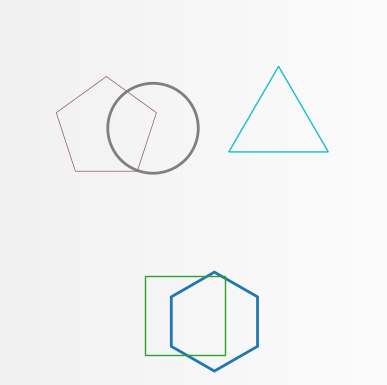[{"shape": "hexagon", "thickness": 2, "radius": 0.64, "center": [0.553, 0.165]}, {"shape": "square", "thickness": 1, "radius": 0.52, "center": [0.477, 0.181]}, {"shape": "pentagon", "thickness": 0.5, "radius": 0.68, "center": [0.274, 0.665]}, {"shape": "circle", "thickness": 2, "radius": 0.58, "center": [0.395, 0.667]}, {"shape": "triangle", "thickness": 1, "radius": 0.74, "center": [0.719, 0.68]}]